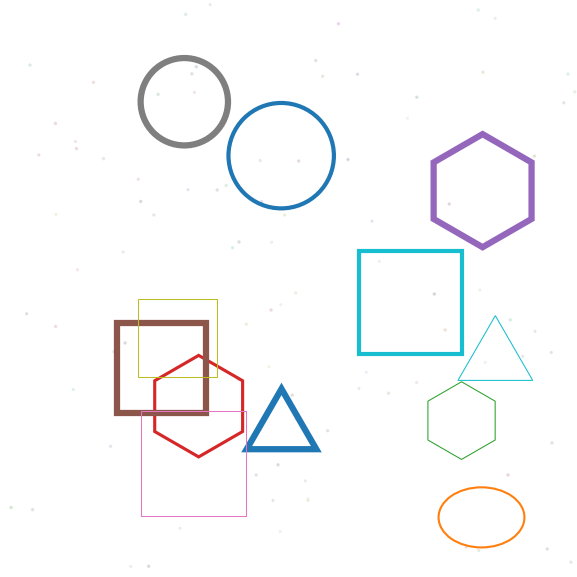[{"shape": "circle", "thickness": 2, "radius": 0.46, "center": [0.487, 0.73]}, {"shape": "triangle", "thickness": 3, "radius": 0.35, "center": [0.487, 0.256]}, {"shape": "oval", "thickness": 1, "radius": 0.37, "center": [0.834, 0.103]}, {"shape": "hexagon", "thickness": 0.5, "radius": 0.34, "center": [0.799, 0.271]}, {"shape": "hexagon", "thickness": 1.5, "radius": 0.44, "center": [0.344, 0.296]}, {"shape": "hexagon", "thickness": 3, "radius": 0.49, "center": [0.836, 0.669]}, {"shape": "square", "thickness": 3, "radius": 0.39, "center": [0.279, 0.362]}, {"shape": "square", "thickness": 0.5, "radius": 0.45, "center": [0.335, 0.196]}, {"shape": "circle", "thickness": 3, "radius": 0.38, "center": [0.319, 0.823]}, {"shape": "square", "thickness": 0.5, "radius": 0.34, "center": [0.307, 0.414]}, {"shape": "triangle", "thickness": 0.5, "radius": 0.37, "center": [0.858, 0.378]}, {"shape": "square", "thickness": 2, "radius": 0.45, "center": [0.712, 0.476]}]